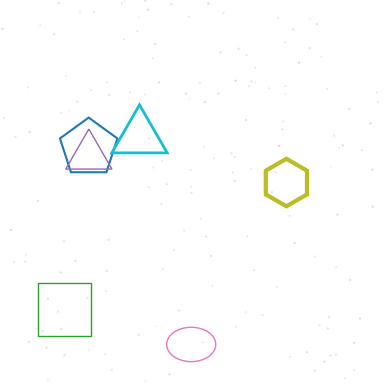[{"shape": "pentagon", "thickness": 1.5, "radius": 0.39, "center": [0.23, 0.616]}, {"shape": "square", "thickness": 1, "radius": 0.34, "center": [0.168, 0.196]}, {"shape": "triangle", "thickness": 1, "radius": 0.35, "center": [0.231, 0.595]}, {"shape": "oval", "thickness": 1, "radius": 0.32, "center": [0.497, 0.105]}, {"shape": "hexagon", "thickness": 3, "radius": 0.31, "center": [0.744, 0.526]}, {"shape": "triangle", "thickness": 2, "radius": 0.42, "center": [0.362, 0.644]}]